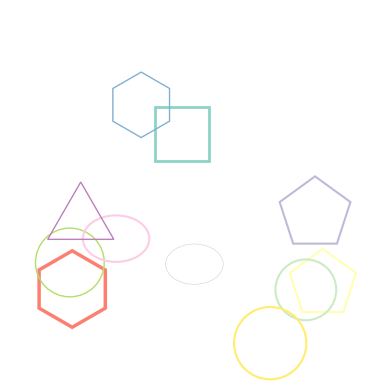[{"shape": "square", "thickness": 2, "radius": 0.35, "center": [0.474, 0.653]}, {"shape": "pentagon", "thickness": 1.5, "radius": 0.45, "center": [0.839, 0.263]}, {"shape": "pentagon", "thickness": 1.5, "radius": 0.48, "center": [0.818, 0.445]}, {"shape": "hexagon", "thickness": 2.5, "radius": 0.5, "center": [0.188, 0.249]}, {"shape": "hexagon", "thickness": 1, "radius": 0.43, "center": [0.367, 0.728]}, {"shape": "circle", "thickness": 1, "radius": 0.45, "center": [0.181, 0.318]}, {"shape": "oval", "thickness": 1.5, "radius": 0.43, "center": [0.302, 0.38]}, {"shape": "oval", "thickness": 0.5, "radius": 0.37, "center": [0.505, 0.314]}, {"shape": "triangle", "thickness": 1, "radius": 0.5, "center": [0.21, 0.428]}, {"shape": "circle", "thickness": 1.5, "radius": 0.39, "center": [0.794, 0.247]}, {"shape": "circle", "thickness": 1.5, "radius": 0.47, "center": [0.702, 0.109]}]